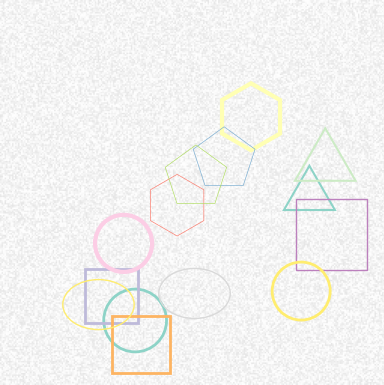[{"shape": "triangle", "thickness": 1.5, "radius": 0.38, "center": [0.804, 0.493]}, {"shape": "circle", "thickness": 2, "radius": 0.41, "center": [0.351, 0.168]}, {"shape": "hexagon", "thickness": 3, "radius": 0.43, "center": [0.652, 0.697]}, {"shape": "square", "thickness": 2, "radius": 0.35, "center": [0.29, 0.231]}, {"shape": "hexagon", "thickness": 0.5, "radius": 0.4, "center": [0.46, 0.467]}, {"shape": "pentagon", "thickness": 0.5, "radius": 0.42, "center": [0.582, 0.586]}, {"shape": "square", "thickness": 2, "radius": 0.37, "center": [0.366, 0.105]}, {"shape": "pentagon", "thickness": 0.5, "radius": 0.42, "center": [0.509, 0.54]}, {"shape": "circle", "thickness": 3, "radius": 0.37, "center": [0.321, 0.368]}, {"shape": "oval", "thickness": 1, "radius": 0.46, "center": [0.505, 0.238]}, {"shape": "square", "thickness": 1, "radius": 0.46, "center": [0.862, 0.392]}, {"shape": "triangle", "thickness": 1.5, "radius": 0.45, "center": [0.845, 0.576]}, {"shape": "circle", "thickness": 2, "radius": 0.38, "center": [0.782, 0.244]}, {"shape": "oval", "thickness": 1, "radius": 0.46, "center": [0.256, 0.209]}]